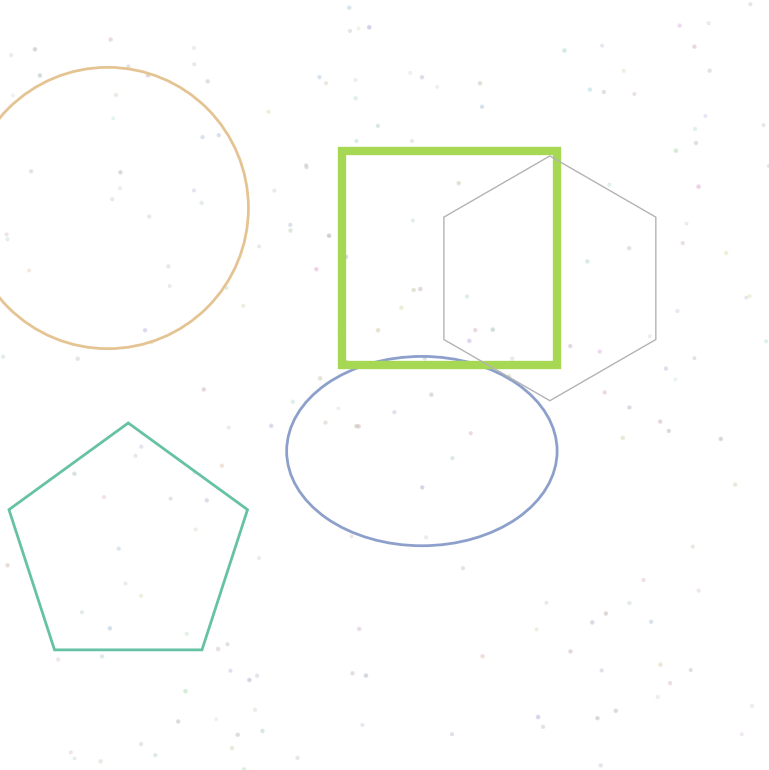[{"shape": "pentagon", "thickness": 1, "radius": 0.81, "center": [0.167, 0.288]}, {"shape": "oval", "thickness": 1, "radius": 0.88, "center": [0.548, 0.414]}, {"shape": "square", "thickness": 3, "radius": 0.7, "center": [0.584, 0.665]}, {"shape": "circle", "thickness": 1, "radius": 0.91, "center": [0.14, 0.73]}, {"shape": "hexagon", "thickness": 0.5, "radius": 0.79, "center": [0.714, 0.639]}]